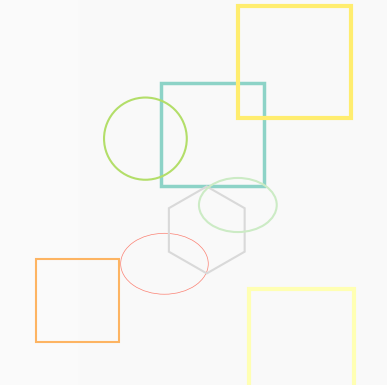[{"shape": "square", "thickness": 2.5, "radius": 0.67, "center": [0.548, 0.65]}, {"shape": "square", "thickness": 3, "radius": 0.67, "center": [0.778, 0.114]}, {"shape": "oval", "thickness": 0.5, "radius": 0.57, "center": [0.424, 0.315]}, {"shape": "square", "thickness": 1.5, "radius": 0.54, "center": [0.2, 0.219]}, {"shape": "circle", "thickness": 1.5, "radius": 0.53, "center": [0.375, 0.64]}, {"shape": "hexagon", "thickness": 1.5, "radius": 0.56, "center": [0.534, 0.403]}, {"shape": "oval", "thickness": 1.5, "radius": 0.5, "center": [0.614, 0.468]}, {"shape": "square", "thickness": 3, "radius": 0.72, "center": [0.76, 0.838]}]